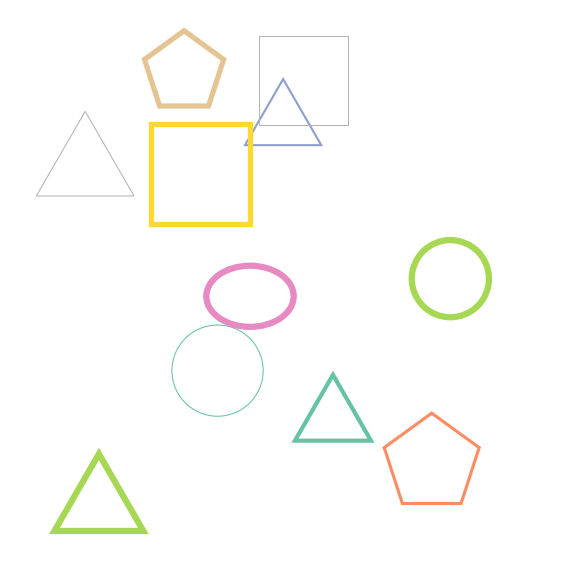[{"shape": "circle", "thickness": 0.5, "radius": 0.39, "center": [0.377, 0.357]}, {"shape": "triangle", "thickness": 2, "radius": 0.38, "center": [0.577, 0.274]}, {"shape": "pentagon", "thickness": 1.5, "radius": 0.43, "center": [0.748, 0.197]}, {"shape": "triangle", "thickness": 1, "radius": 0.38, "center": [0.49, 0.786]}, {"shape": "oval", "thickness": 3, "radius": 0.38, "center": [0.433, 0.486]}, {"shape": "triangle", "thickness": 3, "radius": 0.44, "center": [0.171, 0.124]}, {"shape": "circle", "thickness": 3, "radius": 0.33, "center": [0.78, 0.517]}, {"shape": "square", "thickness": 2.5, "radius": 0.43, "center": [0.348, 0.698]}, {"shape": "pentagon", "thickness": 2.5, "radius": 0.36, "center": [0.319, 0.874]}, {"shape": "triangle", "thickness": 0.5, "radius": 0.49, "center": [0.148, 0.709]}, {"shape": "square", "thickness": 0.5, "radius": 0.38, "center": [0.526, 0.86]}]